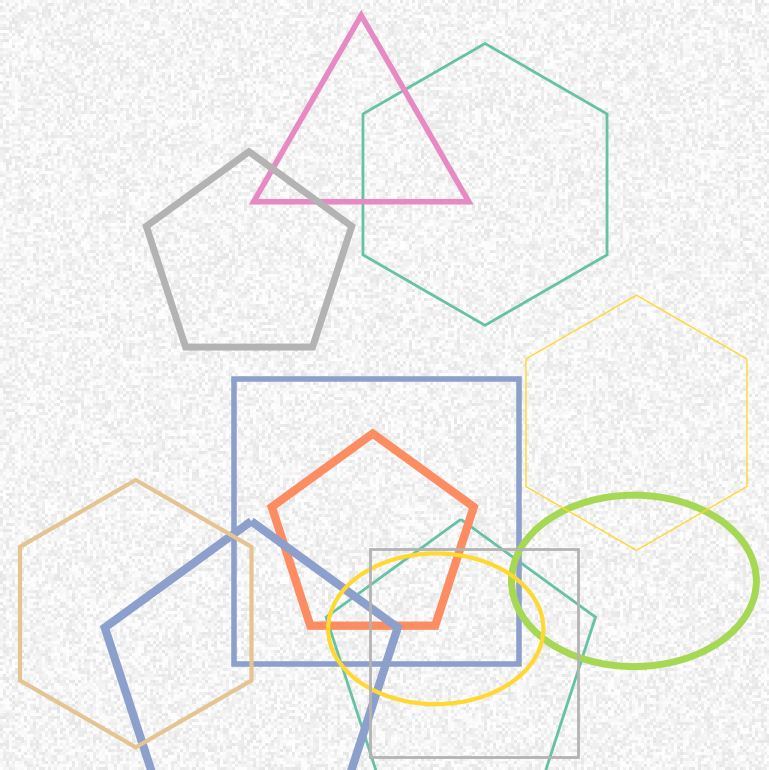[{"shape": "hexagon", "thickness": 1, "radius": 0.92, "center": [0.63, 0.761]}, {"shape": "pentagon", "thickness": 1, "radius": 0.92, "center": [0.598, 0.142]}, {"shape": "pentagon", "thickness": 3, "radius": 0.69, "center": [0.484, 0.299]}, {"shape": "pentagon", "thickness": 3, "radius": 1.0, "center": [0.326, 0.123]}, {"shape": "square", "thickness": 2, "radius": 0.93, "center": [0.489, 0.323]}, {"shape": "triangle", "thickness": 2, "radius": 0.81, "center": [0.469, 0.819]}, {"shape": "oval", "thickness": 2.5, "radius": 0.79, "center": [0.823, 0.246]}, {"shape": "hexagon", "thickness": 0.5, "radius": 0.83, "center": [0.827, 0.451]}, {"shape": "oval", "thickness": 1.5, "radius": 0.7, "center": [0.566, 0.183]}, {"shape": "hexagon", "thickness": 1.5, "radius": 0.87, "center": [0.176, 0.203]}, {"shape": "square", "thickness": 1, "radius": 0.68, "center": [0.615, 0.151]}, {"shape": "pentagon", "thickness": 2.5, "radius": 0.7, "center": [0.323, 0.663]}]